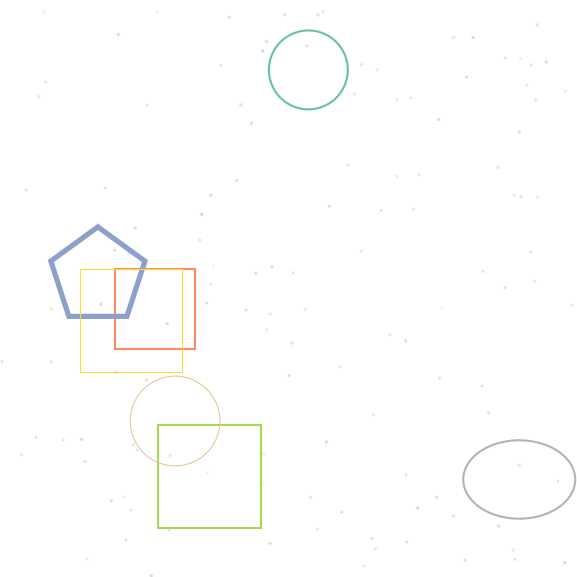[{"shape": "circle", "thickness": 1, "radius": 0.34, "center": [0.534, 0.878]}, {"shape": "square", "thickness": 1, "radius": 0.35, "center": [0.268, 0.464]}, {"shape": "pentagon", "thickness": 2.5, "radius": 0.43, "center": [0.169, 0.521]}, {"shape": "square", "thickness": 1, "radius": 0.45, "center": [0.362, 0.174]}, {"shape": "square", "thickness": 0.5, "radius": 0.44, "center": [0.227, 0.444]}, {"shape": "circle", "thickness": 0.5, "radius": 0.39, "center": [0.303, 0.27]}, {"shape": "oval", "thickness": 1, "radius": 0.48, "center": [0.899, 0.169]}]